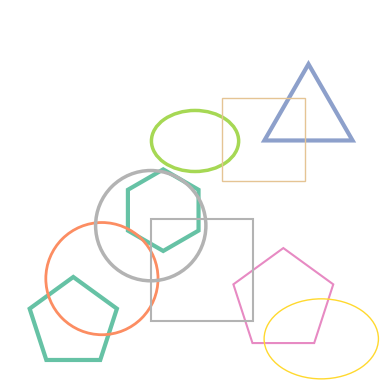[{"shape": "pentagon", "thickness": 3, "radius": 0.6, "center": [0.19, 0.161]}, {"shape": "hexagon", "thickness": 3, "radius": 0.53, "center": [0.424, 0.454]}, {"shape": "circle", "thickness": 2, "radius": 0.73, "center": [0.265, 0.276]}, {"shape": "triangle", "thickness": 3, "radius": 0.66, "center": [0.801, 0.701]}, {"shape": "pentagon", "thickness": 1.5, "radius": 0.68, "center": [0.736, 0.219]}, {"shape": "oval", "thickness": 2.5, "radius": 0.57, "center": [0.507, 0.634]}, {"shape": "oval", "thickness": 1, "radius": 0.74, "center": [0.834, 0.12]}, {"shape": "square", "thickness": 1, "radius": 0.54, "center": [0.685, 0.637]}, {"shape": "circle", "thickness": 2.5, "radius": 0.72, "center": [0.392, 0.414]}, {"shape": "square", "thickness": 1.5, "radius": 0.66, "center": [0.525, 0.299]}]